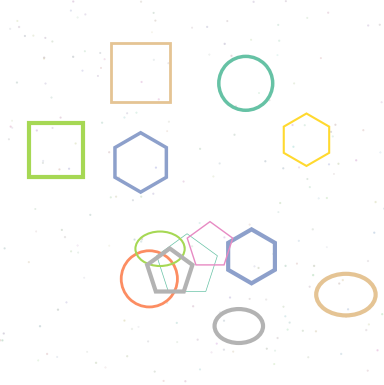[{"shape": "pentagon", "thickness": 0.5, "radius": 0.41, "center": [0.486, 0.31]}, {"shape": "circle", "thickness": 2.5, "radius": 0.35, "center": [0.638, 0.784]}, {"shape": "circle", "thickness": 2, "radius": 0.36, "center": [0.388, 0.276]}, {"shape": "hexagon", "thickness": 2.5, "radius": 0.39, "center": [0.365, 0.578]}, {"shape": "hexagon", "thickness": 3, "radius": 0.35, "center": [0.653, 0.334]}, {"shape": "pentagon", "thickness": 1, "radius": 0.31, "center": [0.545, 0.362]}, {"shape": "square", "thickness": 3, "radius": 0.35, "center": [0.145, 0.61]}, {"shape": "oval", "thickness": 1.5, "radius": 0.32, "center": [0.416, 0.354]}, {"shape": "hexagon", "thickness": 1.5, "radius": 0.34, "center": [0.796, 0.637]}, {"shape": "square", "thickness": 2, "radius": 0.38, "center": [0.364, 0.812]}, {"shape": "oval", "thickness": 3, "radius": 0.39, "center": [0.898, 0.235]}, {"shape": "pentagon", "thickness": 3, "radius": 0.31, "center": [0.441, 0.293]}, {"shape": "oval", "thickness": 3, "radius": 0.31, "center": [0.62, 0.153]}]